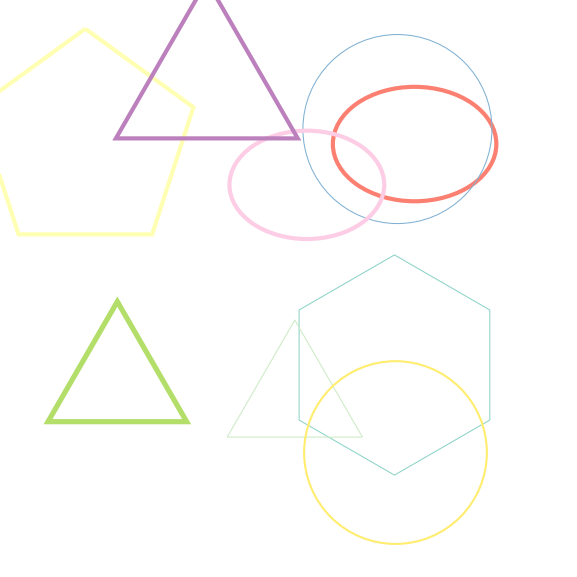[{"shape": "hexagon", "thickness": 0.5, "radius": 0.95, "center": [0.683, 0.367]}, {"shape": "pentagon", "thickness": 2, "radius": 0.98, "center": [0.148, 0.753]}, {"shape": "oval", "thickness": 2, "radius": 0.71, "center": [0.718, 0.75]}, {"shape": "circle", "thickness": 0.5, "radius": 0.82, "center": [0.688, 0.776]}, {"shape": "triangle", "thickness": 2.5, "radius": 0.69, "center": [0.203, 0.338]}, {"shape": "oval", "thickness": 2, "radius": 0.67, "center": [0.531, 0.679]}, {"shape": "triangle", "thickness": 2, "radius": 0.91, "center": [0.358, 0.85]}, {"shape": "triangle", "thickness": 0.5, "radius": 0.68, "center": [0.51, 0.31]}, {"shape": "circle", "thickness": 1, "radius": 0.79, "center": [0.685, 0.215]}]